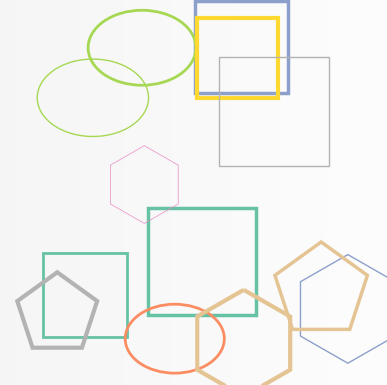[{"shape": "square", "thickness": 2, "radius": 0.54, "center": [0.219, 0.234]}, {"shape": "square", "thickness": 2.5, "radius": 0.7, "center": [0.521, 0.321]}, {"shape": "oval", "thickness": 2, "radius": 0.64, "center": [0.451, 0.12]}, {"shape": "hexagon", "thickness": 1, "radius": 0.71, "center": [0.898, 0.198]}, {"shape": "square", "thickness": 2.5, "radius": 0.6, "center": [0.623, 0.878]}, {"shape": "hexagon", "thickness": 0.5, "radius": 0.5, "center": [0.372, 0.521]}, {"shape": "oval", "thickness": 2, "radius": 0.7, "center": [0.366, 0.876]}, {"shape": "oval", "thickness": 1, "radius": 0.72, "center": [0.24, 0.746]}, {"shape": "square", "thickness": 3, "radius": 0.52, "center": [0.613, 0.849]}, {"shape": "hexagon", "thickness": 3, "radius": 0.69, "center": [0.629, 0.109]}, {"shape": "pentagon", "thickness": 2.5, "radius": 0.63, "center": [0.829, 0.246]}, {"shape": "square", "thickness": 1, "radius": 0.71, "center": [0.707, 0.711]}, {"shape": "pentagon", "thickness": 3, "radius": 0.54, "center": [0.148, 0.184]}]